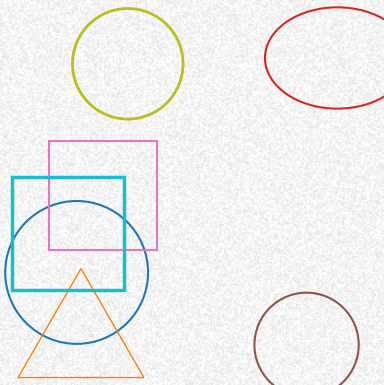[{"shape": "circle", "thickness": 1.5, "radius": 0.93, "center": [0.199, 0.292]}, {"shape": "triangle", "thickness": 1, "radius": 0.94, "center": [0.21, 0.114]}, {"shape": "oval", "thickness": 1.5, "radius": 0.94, "center": [0.876, 0.849]}, {"shape": "circle", "thickness": 1.5, "radius": 0.68, "center": [0.796, 0.104]}, {"shape": "square", "thickness": 1.5, "radius": 0.7, "center": [0.268, 0.493]}, {"shape": "circle", "thickness": 2, "radius": 0.72, "center": [0.332, 0.834]}, {"shape": "square", "thickness": 2.5, "radius": 0.73, "center": [0.176, 0.393]}]